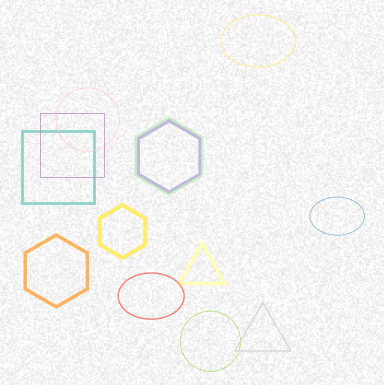[{"shape": "square", "thickness": 2, "radius": 0.47, "center": [0.151, 0.566]}, {"shape": "triangle", "thickness": 2.5, "radius": 0.34, "center": [0.525, 0.298]}, {"shape": "hexagon", "thickness": 2.5, "radius": 0.46, "center": [0.439, 0.594]}, {"shape": "oval", "thickness": 1, "radius": 0.43, "center": [0.393, 0.231]}, {"shape": "oval", "thickness": 0.5, "radius": 0.35, "center": [0.876, 0.439]}, {"shape": "hexagon", "thickness": 2.5, "radius": 0.47, "center": [0.146, 0.296]}, {"shape": "circle", "thickness": 0.5, "radius": 0.39, "center": [0.546, 0.114]}, {"shape": "circle", "thickness": 0.5, "radius": 0.41, "center": [0.228, 0.689]}, {"shape": "triangle", "thickness": 1, "radius": 0.42, "center": [0.683, 0.13]}, {"shape": "square", "thickness": 0.5, "radius": 0.41, "center": [0.186, 0.623]}, {"shape": "hexagon", "thickness": 1.5, "radius": 0.5, "center": [0.439, 0.594]}, {"shape": "oval", "thickness": 0.5, "radius": 0.48, "center": [0.671, 0.893]}, {"shape": "hexagon", "thickness": 3, "radius": 0.34, "center": [0.318, 0.399]}]